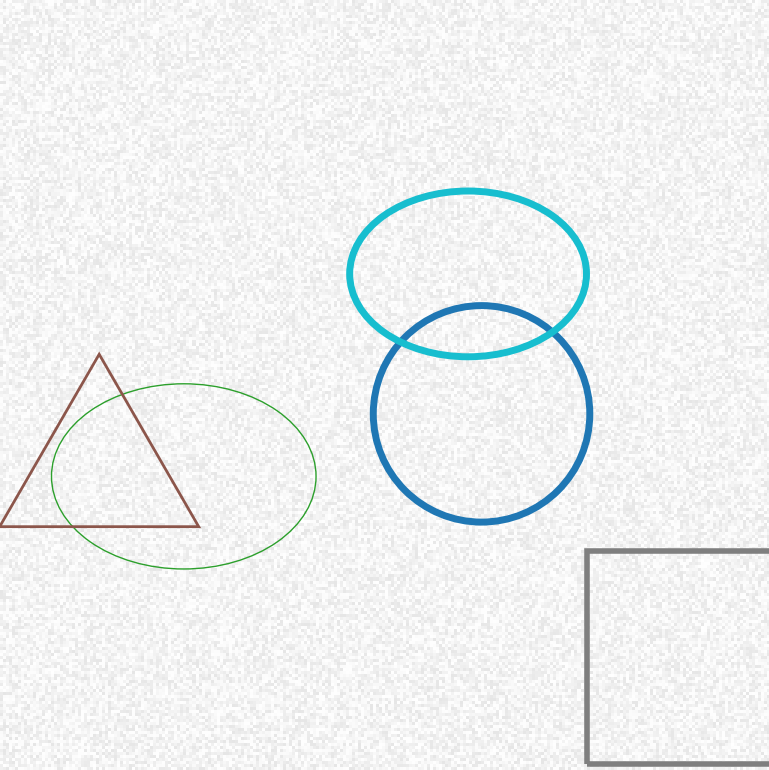[{"shape": "circle", "thickness": 2.5, "radius": 0.7, "center": [0.625, 0.463]}, {"shape": "oval", "thickness": 0.5, "radius": 0.86, "center": [0.239, 0.381]}, {"shape": "triangle", "thickness": 1, "radius": 0.75, "center": [0.129, 0.391]}, {"shape": "square", "thickness": 2, "radius": 0.69, "center": [0.9, 0.146]}, {"shape": "oval", "thickness": 2.5, "radius": 0.77, "center": [0.608, 0.644]}]